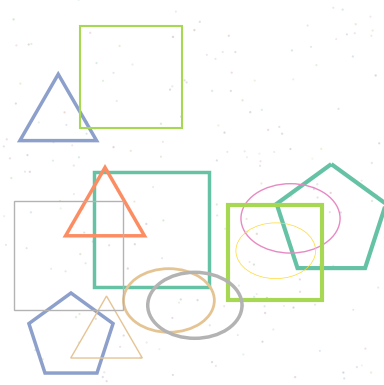[{"shape": "square", "thickness": 2.5, "radius": 0.75, "center": [0.394, 0.404]}, {"shape": "pentagon", "thickness": 3, "radius": 0.75, "center": [0.86, 0.424]}, {"shape": "triangle", "thickness": 2.5, "radius": 0.59, "center": [0.273, 0.447]}, {"shape": "pentagon", "thickness": 2.5, "radius": 0.57, "center": [0.184, 0.124]}, {"shape": "triangle", "thickness": 2.5, "radius": 0.57, "center": [0.151, 0.692]}, {"shape": "oval", "thickness": 1, "radius": 0.64, "center": [0.755, 0.433]}, {"shape": "square", "thickness": 1.5, "radius": 0.66, "center": [0.34, 0.8]}, {"shape": "square", "thickness": 3, "radius": 0.61, "center": [0.715, 0.344]}, {"shape": "oval", "thickness": 0.5, "radius": 0.52, "center": [0.716, 0.349]}, {"shape": "oval", "thickness": 2, "radius": 0.59, "center": [0.439, 0.22]}, {"shape": "triangle", "thickness": 1, "radius": 0.54, "center": [0.277, 0.124]}, {"shape": "oval", "thickness": 2.5, "radius": 0.61, "center": [0.506, 0.207]}, {"shape": "square", "thickness": 1, "radius": 0.7, "center": [0.178, 0.336]}]